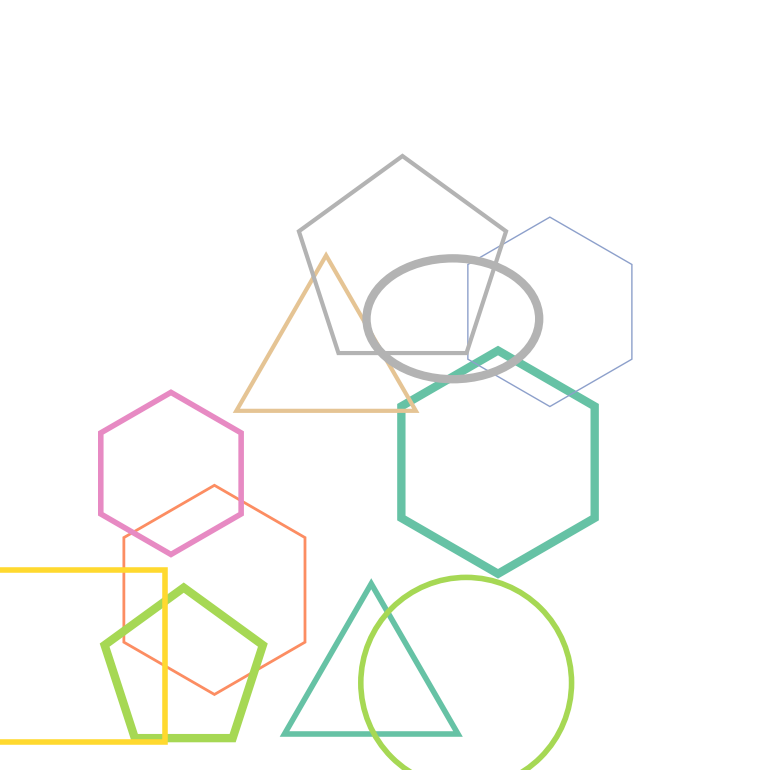[{"shape": "hexagon", "thickness": 3, "radius": 0.72, "center": [0.647, 0.4]}, {"shape": "triangle", "thickness": 2, "radius": 0.65, "center": [0.482, 0.112]}, {"shape": "hexagon", "thickness": 1, "radius": 0.68, "center": [0.278, 0.234]}, {"shape": "hexagon", "thickness": 0.5, "radius": 0.61, "center": [0.714, 0.595]}, {"shape": "hexagon", "thickness": 2, "radius": 0.53, "center": [0.222, 0.385]}, {"shape": "circle", "thickness": 2, "radius": 0.68, "center": [0.605, 0.113]}, {"shape": "pentagon", "thickness": 3, "radius": 0.54, "center": [0.239, 0.129]}, {"shape": "square", "thickness": 2, "radius": 0.56, "center": [0.102, 0.148]}, {"shape": "triangle", "thickness": 1.5, "radius": 0.67, "center": [0.423, 0.534]}, {"shape": "pentagon", "thickness": 1.5, "radius": 0.71, "center": [0.523, 0.656]}, {"shape": "oval", "thickness": 3, "radius": 0.56, "center": [0.588, 0.586]}]